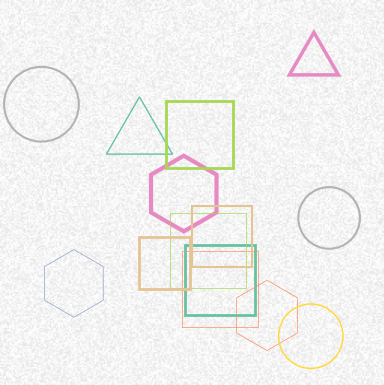[{"shape": "triangle", "thickness": 1, "radius": 0.5, "center": [0.362, 0.649]}, {"shape": "square", "thickness": 2, "radius": 0.45, "center": [0.572, 0.272]}, {"shape": "hexagon", "thickness": 0.5, "radius": 0.46, "center": [0.694, 0.181]}, {"shape": "square", "thickness": 0.5, "radius": 0.49, "center": [0.571, 0.249]}, {"shape": "hexagon", "thickness": 0.5, "radius": 0.44, "center": [0.192, 0.264]}, {"shape": "hexagon", "thickness": 3, "radius": 0.49, "center": [0.477, 0.497]}, {"shape": "triangle", "thickness": 2.5, "radius": 0.37, "center": [0.815, 0.842]}, {"shape": "square", "thickness": 2, "radius": 0.43, "center": [0.518, 0.651]}, {"shape": "square", "thickness": 0.5, "radius": 0.49, "center": [0.54, 0.349]}, {"shape": "circle", "thickness": 1, "radius": 0.42, "center": [0.807, 0.127]}, {"shape": "square", "thickness": 2, "radius": 0.33, "center": [0.427, 0.317]}, {"shape": "square", "thickness": 1.5, "radius": 0.39, "center": [0.577, 0.385]}, {"shape": "circle", "thickness": 1.5, "radius": 0.4, "center": [0.855, 0.434]}, {"shape": "circle", "thickness": 1.5, "radius": 0.49, "center": [0.108, 0.729]}]